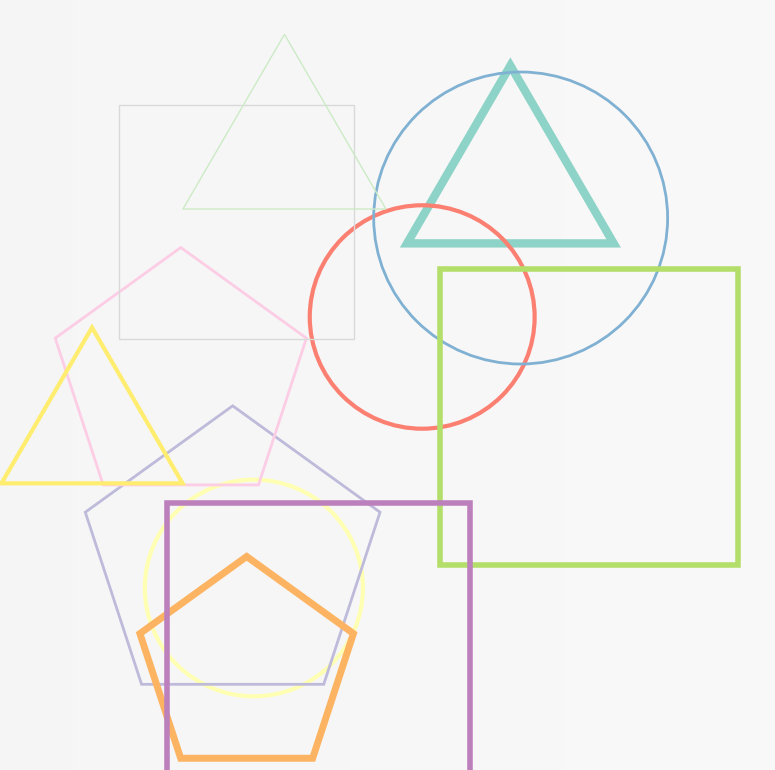[{"shape": "triangle", "thickness": 3, "radius": 0.77, "center": [0.659, 0.761]}, {"shape": "circle", "thickness": 1.5, "radius": 0.7, "center": [0.328, 0.236]}, {"shape": "pentagon", "thickness": 1, "radius": 1.0, "center": [0.3, 0.273]}, {"shape": "circle", "thickness": 1.5, "radius": 0.73, "center": [0.545, 0.588]}, {"shape": "circle", "thickness": 1, "radius": 0.95, "center": [0.672, 0.717]}, {"shape": "pentagon", "thickness": 2.5, "radius": 0.72, "center": [0.318, 0.132]}, {"shape": "square", "thickness": 2, "radius": 0.96, "center": [0.76, 0.458]}, {"shape": "pentagon", "thickness": 1, "radius": 0.85, "center": [0.233, 0.508]}, {"shape": "square", "thickness": 0.5, "radius": 0.76, "center": [0.305, 0.711]}, {"shape": "square", "thickness": 2, "radius": 0.98, "center": [0.411, 0.151]}, {"shape": "triangle", "thickness": 0.5, "radius": 0.76, "center": [0.367, 0.804]}, {"shape": "triangle", "thickness": 1.5, "radius": 0.67, "center": [0.119, 0.44]}]